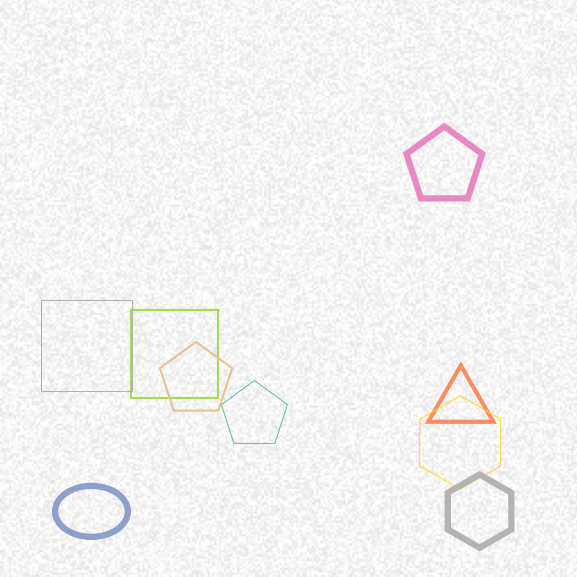[{"shape": "pentagon", "thickness": 0.5, "radius": 0.3, "center": [0.441, 0.28]}, {"shape": "triangle", "thickness": 2, "radius": 0.33, "center": [0.798, 0.301]}, {"shape": "oval", "thickness": 3, "radius": 0.32, "center": [0.158, 0.114]}, {"shape": "pentagon", "thickness": 3, "radius": 0.34, "center": [0.769, 0.711]}, {"shape": "square", "thickness": 1, "radius": 0.38, "center": [0.302, 0.386]}, {"shape": "hexagon", "thickness": 0.5, "radius": 0.4, "center": [0.797, 0.233]}, {"shape": "pentagon", "thickness": 1, "radius": 0.33, "center": [0.339, 0.341]}, {"shape": "square", "thickness": 0.5, "radius": 0.4, "center": [0.15, 0.401]}, {"shape": "hexagon", "thickness": 3, "radius": 0.32, "center": [0.83, 0.114]}]